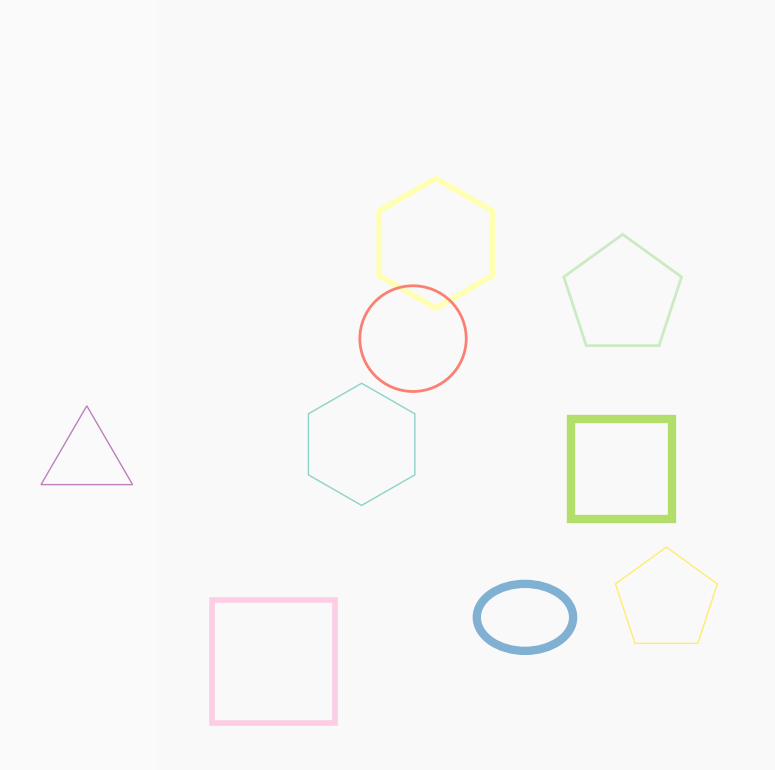[{"shape": "hexagon", "thickness": 0.5, "radius": 0.4, "center": [0.467, 0.423]}, {"shape": "hexagon", "thickness": 2, "radius": 0.42, "center": [0.562, 0.684]}, {"shape": "circle", "thickness": 1, "radius": 0.34, "center": [0.533, 0.56]}, {"shape": "oval", "thickness": 3, "radius": 0.31, "center": [0.677, 0.198]}, {"shape": "square", "thickness": 3, "radius": 0.33, "center": [0.802, 0.391]}, {"shape": "square", "thickness": 2, "radius": 0.4, "center": [0.353, 0.141]}, {"shape": "triangle", "thickness": 0.5, "radius": 0.34, "center": [0.112, 0.405]}, {"shape": "pentagon", "thickness": 1, "radius": 0.4, "center": [0.803, 0.616]}, {"shape": "pentagon", "thickness": 0.5, "radius": 0.35, "center": [0.86, 0.22]}]